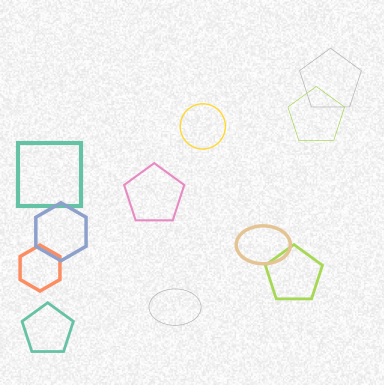[{"shape": "pentagon", "thickness": 2, "radius": 0.35, "center": [0.124, 0.144]}, {"shape": "square", "thickness": 3, "radius": 0.41, "center": [0.128, 0.546]}, {"shape": "hexagon", "thickness": 2.5, "radius": 0.3, "center": [0.104, 0.304]}, {"shape": "hexagon", "thickness": 2.5, "radius": 0.38, "center": [0.158, 0.398]}, {"shape": "pentagon", "thickness": 1.5, "radius": 0.41, "center": [0.401, 0.494]}, {"shape": "pentagon", "thickness": 2, "radius": 0.39, "center": [0.763, 0.287]}, {"shape": "pentagon", "thickness": 0.5, "radius": 0.39, "center": [0.821, 0.698]}, {"shape": "circle", "thickness": 1, "radius": 0.29, "center": [0.527, 0.672]}, {"shape": "oval", "thickness": 2.5, "radius": 0.35, "center": [0.684, 0.364]}, {"shape": "oval", "thickness": 0.5, "radius": 0.34, "center": [0.455, 0.202]}, {"shape": "pentagon", "thickness": 0.5, "radius": 0.42, "center": [0.858, 0.79]}]